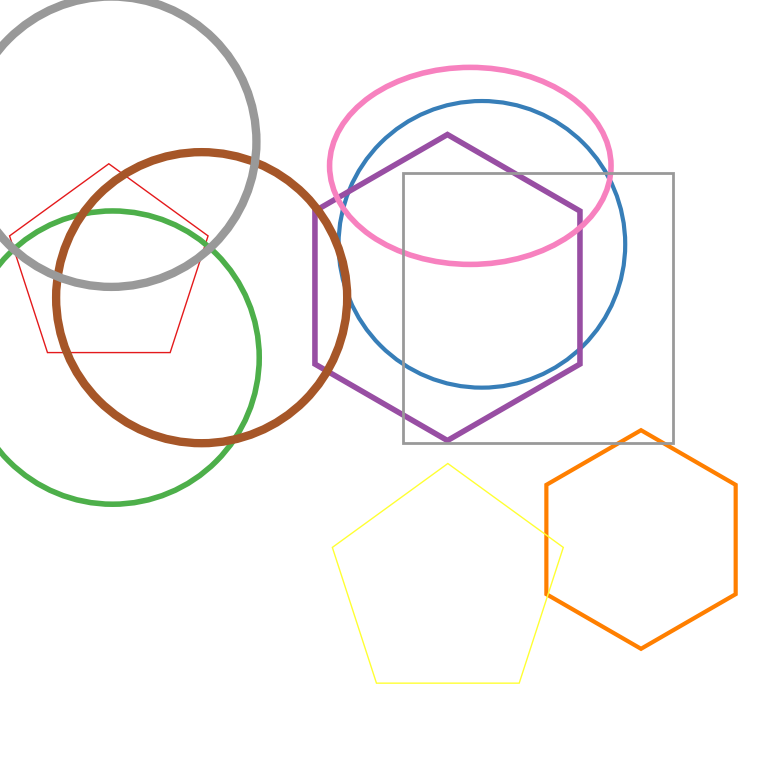[{"shape": "pentagon", "thickness": 0.5, "radius": 0.68, "center": [0.141, 0.652]}, {"shape": "circle", "thickness": 1.5, "radius": 0.93, "center": [0.626, 0.683]}, {"shape": "circle", "thickness": 2, "radius": 0.95, "center": [0.146, 0.536]}, {"shape": "hexagon", "thickness": 2, "radius": 0.99, "center": [0.581, 0.627]}, {"shape": "hexagon", "thickness": 1.5, "radius": 0.71, "center": [0.832, 0.299]}, {"shape": "pentagon", "thickness": 0.5, "radius": 0.79, "center": [0.582, 0.24]}, {"shape": "circle", "thickness": 3, "radius": 0.95, "center": [0.262, 0.613]}, {"shape": "oval", "thickness": 2, "radius": 0.91, "center": [0.611, 0.785]}, {"shape": "square", "thickness": 1, "radius": 0.88, "center": [0.698, 0.6]}, {"shape": "circle", "thickness": 3, "radius": 0.94, "center": [0.144, 0.816]}]